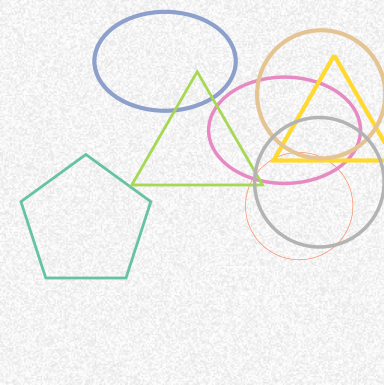[{"shape": "pentagon", "thickness": 2, "radius": 0.89, "center": [0.223, 0.421]}, {"shape": "circle", "thickness": 0.5, "radius": 0.7, "center": [0.777, 0.465]}, {"shape": "oval", "thickness": 3, "radius": 0.92, "center": [0.429, 0.841]}, {"shape": "oval", "thickness": 2.5, "radius": 0.99, "center": [0.739, 0.662]}, {"shape": "triangle", "thickness": 2, "radius": 0.98, "center": [0.512, 0.618]}, {"shape": "triangle", "thickness": 3, "radius": 0.91, "center": [0.868, 0.674]}, {"shape": "circle", "thickness": 3, "radius": 0.83, "center": [0.834, 0.755]}, {"shape": "circle", "thickness": 2.5, "radius": 0.84, "center": [0.829, 0.527]}]